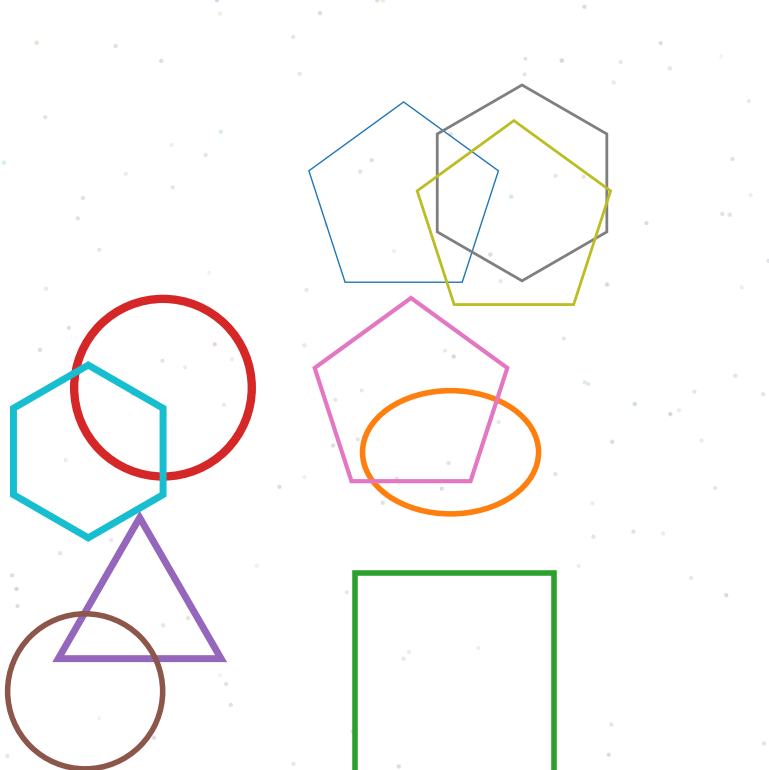[{"shape": "pentagon", "thickness": 0.5, "radius": 0.65, "center": [0.524, 0.738]}, {"shape": "oval", "thickness": 2, "radius": 0.57, "center": [0.585, 0.413]}, {"shape": "square", "thickness": 2, "radius": 0.65, "center": [0.59, 0.127]}, {"shape": "circle", "thickness": 3, "radius": 0.58, "center": [0.212, 0.497]}, {"shape": "triangle", "thickness": 2.5, "radius": 0.61, "center": [0.181, 0.206]}, {"shape": "circle", "thickness": 2, "radius": 0.5, "center": [0.111, 0.102]}, {"shape": "pentagon", "thickness": 1.5, "radius": 0.66, "center": [0.534, 0.481]}, {"shape": "hexagon", "thickness": 1, "radius": 0.64, "center": [0.678, 0.762]}, {"shape": "pentagon", "thickness": 1, "radius": 0.66, "center": [0.667, 0.711]}, {"shape": "hexagon", "thickness": 2.5, "radius": 0.56, "center": [0.115, 0.414]}]